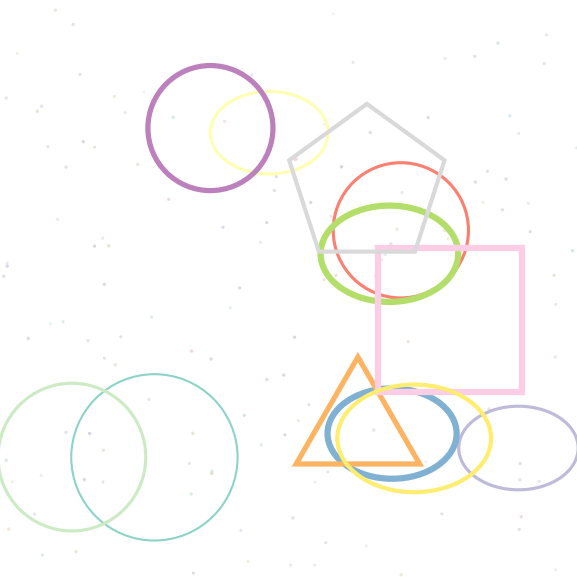[{"shape": "circle", "thickness": 1, "radius": 0.72, "center": [0.267, 0.207]}, {"shape": "oval", "thickness": 1.5, "radius": 0.51, "center": [0.466, 0.769]}, {"shape": "oval", "thickness": 1.5, "radius": 0.52, "center": [0.898, 0.223]}, {"shape": "circle", "thickness": 1.5, "radius": 0.59, "center": [0.694, 0.6]}, {"shape": "oval", "thickness": 3, "radius": 0.56, "center": [0.679, 0.248]}, {"shape": "triangle", "thickness": 2.5, "radius": 0.62, "center": [0.62, 0.257]}, {"shape": "oval", "thickness": 3, "radius": 0.6, "center": [0.674, 0.56]}, {"shape": "square", "thickness": 3, "radius": 0.62, "center": [0.78, 0.446]}, {"shape": "pentagon", "thickness": 2, "radius": 0.71, "center": [0.635, 0.678]}, {"shape": "circle", "thickness": 2.5, "radius": 0.54, "center": [0.364, 0.777]}, {"shape": "circle", "thickness": 1.5, "radius": 0.64, "center": [0.124, 0.208]}, {"shape": "oval", "thickness": 2, "radius": 0.67, "center": [0.717, 0.24]}]